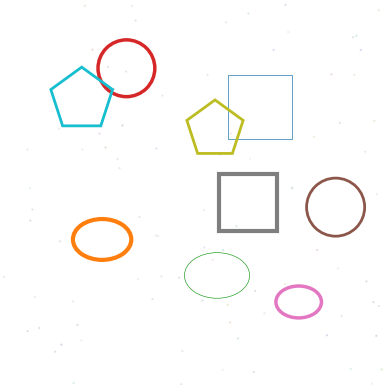[{"shape": "square", "thickness": 0.5, "radius": 0.41, "center": [0.675, 0.721]}, {"shape": "oval", "thickness": 3, "radius": 0.38, "center": [0.265, 0.378]}, {"shape": "oval", "thickness": 0.5, "radius": 0.42, "center": [0.564, 0.285]}, {"shape": "circle", "thickness": 2.5, "radius": 0.37, "center": [0.328, 0.823]}, {"shape": "circle", "thickness": 2, "radius": 0.38, "center": [0.872, 0.462]}, {"shape": "oval", "thickness": 2.5, "radius": 0.3, "center": [0.776, 0.216]}, {"shape": "square", "thickness": 3, "radius": 0.37, "center": [0.644, 0.475]}, {"shape": "pentagon", "thickness": 2, "radius": 0.38, "center": [0.558, 0.664]}, {"shape": "pentagon", "thickness": 2, "radius": 0.42, "center": [0.212, 0.741]}]